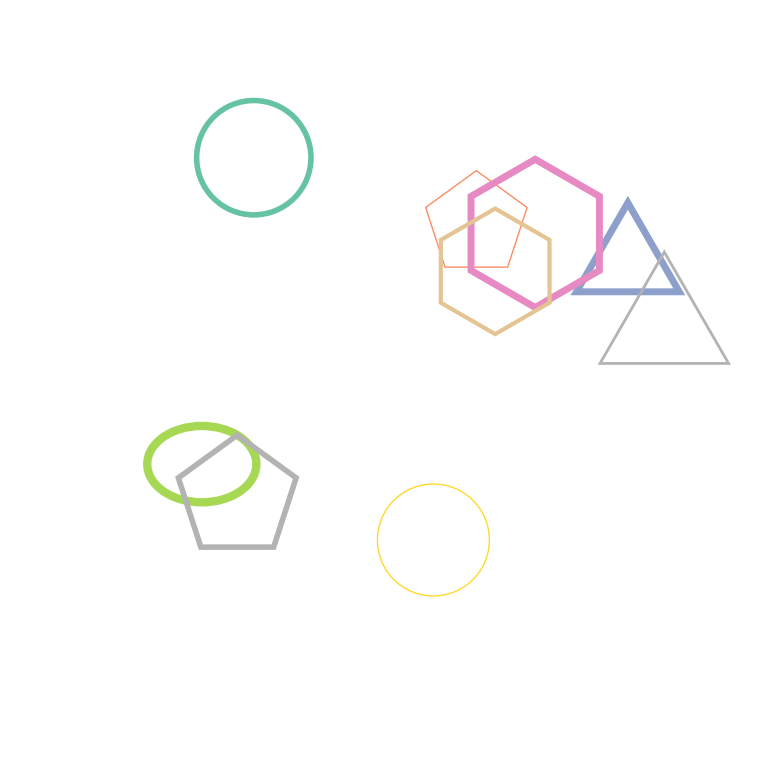[{"shape": "circle", "thickness": 2, "radius": 0.37, "center": [0.33, 0.795]}, {"shape": "pentagon", "thickness": 0.5, "radius": 0.35, "center": [0.619, 0.709]}, {"shape": "triangle", "thickness": 2.5, "radius": 0.39, "center": [0.815, 0.66]}, {"shape": "hexagon", "thickness": 2.5, "radius": 0.48, "center": [0.695, 0.697]}, {"shape": "oval", "thickness": 3, "radius": 0.35, "center": [0.262, 0.397]}, {"shape": "circle", "thickness": 0.5, "radius": 0.36, "center": [0.563, 0.299]}, {"shape": "hexagon", "thickness": 1.5, "radius": 0.41, "center": [0.643, 0.648]}, {"shape": "triangle", "thickness": 1, "radius": 0.48, "center": [0.863, 0.576]}, {"shape": "pentagon", "thickness": 2, "radius": 0.4, "center": [0.308, 0.355]}]